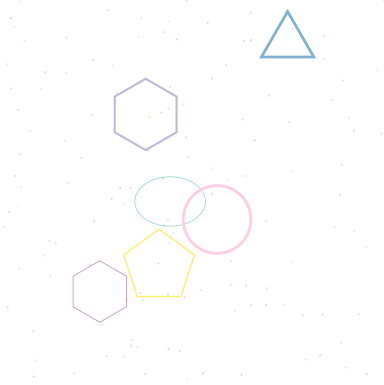[{"shape": "oval", "thickness": 0.5, "radius": 0.46, "center": [0.442, 0.477]}, {"shape": "hexagon", "thickness": 1.5, "radius": 0.46, "center": [0.378, 0.703]}, {"shape": "triangle", "thickness": 2, "radius": 0.39, "center": [0.747, 0.891]}, {"shape": "circle", "thickness": 2, "radius": 0.44, "center": [0.564, 0.43]}, {"shape": "hexagon", "thickness": 0.5, "radius": 0.4, "center": [0.259, 0.243]}, {"shape": "pentagon", "thickness": 1, "radius": 0.48, "center": [0.413, 0.308]}]